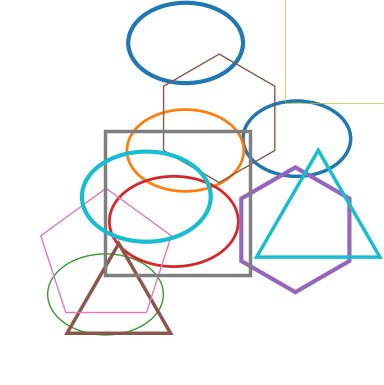[{"shape": "oval", "thickness": 3, "radius": 0.75, "center": [0.482, 0.888]}, {"shape": "oval", "thickness": 2.5, "radius": 0.7, "center": [0.771, 0.64]}, {"shape": "oval", "thickness": 2, "radius": 0.76, "center": [0.481, 0.609]}, {"shape": "oval", "thickness": 1, "radius": 0.75, "center": [0.274, 0.235]}, {"shape": "oval", "thickness": 2, "radius": 0.84, "center": [0.452, 0.425]}, {"shape": "hexagon", "thickness": 3, "radius": 0.81, "center": [0.767, 0.403]}, {"shape": "triangle", "thickness": 2.5, "radius": 0.78, "center": [0.309, 0.212]}, {"shape": "hexagon", "thickness": 1, "radius": 0.83, "center": [0.569, 0.693]}, {"shape": "pentagon", "thickness": 1, "radius": 0.89, "center": [0.276, 0.333]}, {"shape": "square", "thickness": 2.5, "radius": 0.94, "center": [0.461, 0.473]}, {"shape": "square", "thickness": 0.5, "radius": 0.68, "center": [0.875, 0.867]}, {"shape": "triangle", "thickness": 2.5, "radius": 0.92, "center": [0.827, 0.425]}, {"shape": "oval", "thickness": 3, "radius": 0.84, "center": [0.38, 0.489]}]